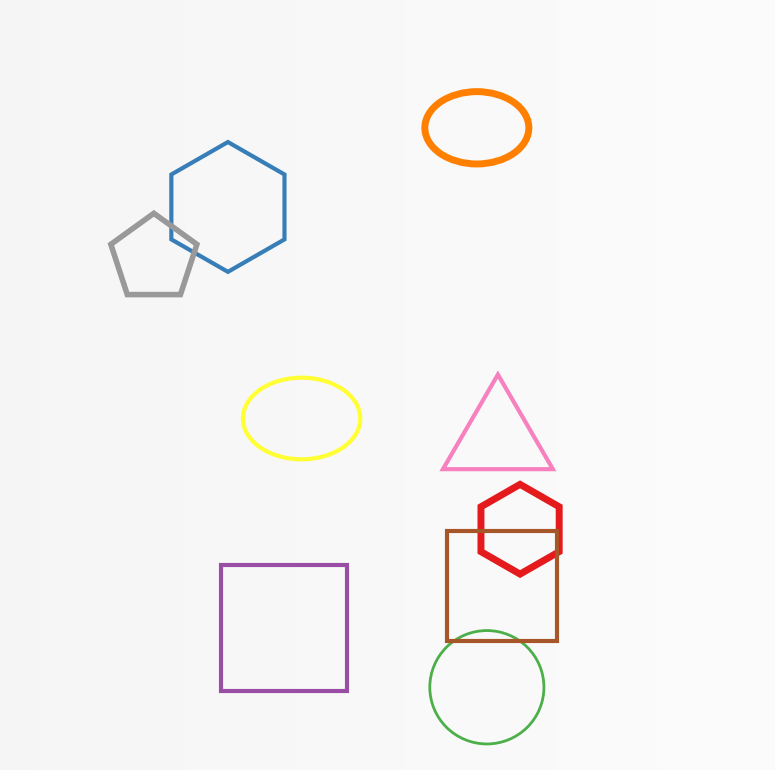[{"shape": "hexagon", "thickness": 2.5, "radius": 0.29, "center": [0.671, 0.313]}, {"shape": "hexagon", "thickness": 1.5, "radius": 0.42, "center": [0.294, 0.731]}, {"shape": "circle", "thickness": 1, "radius": 0.37, "center": [0.628, 0.107]}, {"shape": "square", "thickness": 1.5, "radius": 0.41, "center": [0.366, 0.184]}, {"shape": "oval", "thickness": 2.5, "radius": 0.34, "center": [0.615, 0.834]}, {"shape": "oval", "thickness": 1.5, "radius": 0.38, "center": [0.389, 0.456]}, {"shape": "square", "thickness": 1.5, "radius": 0.36, "center": [0.647, 0.239]}, {"shape": "triangle", "thickness": 1.5, "radius": 0.41, "center": [0.642, 0.432]}, {"shape": "pentagon", "thickness": 2, "radius": 0.29, "center": [0.199, 0.665]}]